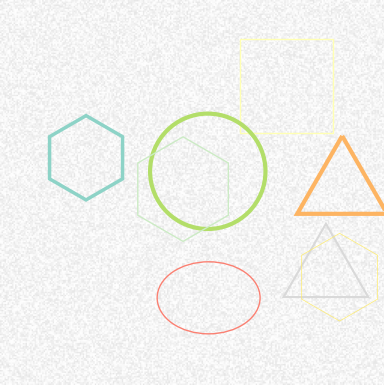[{"shape": "hexagon", "thickness": 2.5, "radius": 0.55, "center": [0.224, 0.59]}, {"shape": "square", "thickness": 1, "radius": 0.61, "center": [0.744, 0.777]}, {"shape": "oval", "thickness": 1, "radius": 0.67, "center": [0.542, 0.226]}, {"shape": "triangle", "thickness": 3, "radius": 0.67, "center": [0.889, 0.512]}, {"shape": "circle", "thickness": 3, "radius": 0.75, "center": [0.54, 0.555]}, {"shape": "triangle", "thickness": 1.5, "radius": 0.63, "center": [0.847, 0.292]}, {"shape": "hexagon", "thickness": 1, "radius": 0.68, "center": [0.475, 0.509]}, {"shape": "hexagon", "thickness": 0.5, "radius": 0.57, "center": [0.882, 0.28]}]